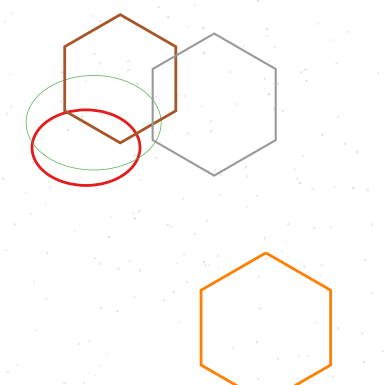[{"shape": "oval", "thickness": 2, "radius": 0.7, "center": [0.223, 0.616]}, {"shape": "oval", "thickness": 0.5, "radius": 0.88, "center": [0.243, 0.681]}, {"shape": "hexagon", "thickness": 2, "radius": 0.97, "center": [0.69, 0.149]}, {"shape": "hexagon", "thickness": 2, "radius": 0.83, "center": [0.312, 0.795]}, {"shape": "hexagon", "thickness": 1.5, "radius": 0.92, "center": [0.556, 0.728]}]